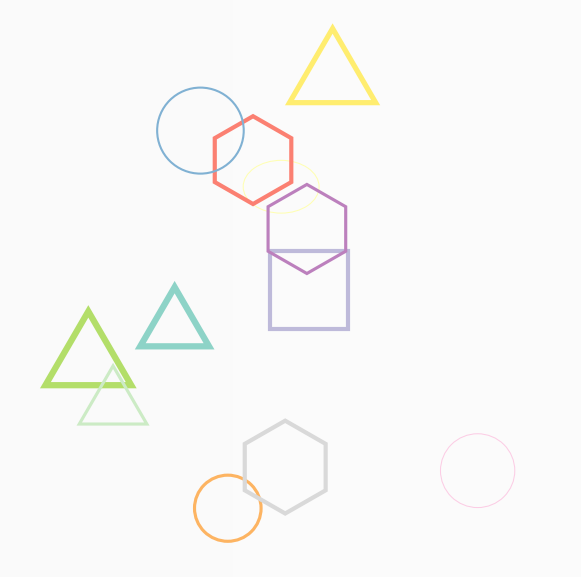[{"shape": "triangle", "thickness": 3, "radius": 0.34, "center": [0.3, 0.434]}, {"shape": "oval", "thickness": 0.5, "radius": 0.33, "center": [0.484, 0.676]}, {"shape": "square", "thickness": 2, "radius": 0.34, "center": [0.532, 0.496]}, {"shape": "hexagon", "thickness": 2, "radius": 0.38, "center": [0.435, 0.722]}, {"shape": "circle", "thickness": 1, "radius": 0.37, "center": [0.345, 0.773]}, {"shape": "circle", "thickness": 1.5, "radius": 0.29, "center": [0.392, 0.119]}, {"shape": "triangle", "thickness": 3, "radius": 0.43, "center": [0.152, 0.375]}, {"shape": "circle", "thickness": 0.5, "radius": 0.32, "center": [0.822, 0.184]}, {"shape": "hexagon", "thickness": 2, "radius": 0.4, "center": [0.491, 0.19]}, {"shape": "hexagon", "thickness": 1.5, "radius": 0.39, "center": [0.528, 0.603]}, {"shape": "triangle", "thickness": 1.5, "radius": 0.34, "center": [0.195, 0.298]}, {"shape": "triangle", "thickness": 2.5, "radius": 0.43, "center": [0.572, 0.864]}]